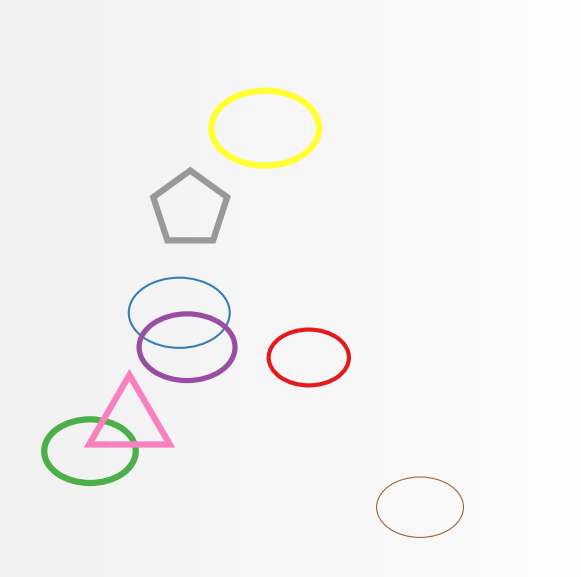[{"shape": "oval", "thickness": 2, "radius": 0.35, "center": [0.531, 0.38]}, {"shape": "oval", "thickness": 1, "radius": 0.43, "center": [0.308, 0.458]}, {"shape": "oval", "thickness": 3, "radius": 0.39, "center": [0.155, 0.218]}, {"shape": "oval", "thickness": 2.5, "radius": 0.41, "center": [0.322, 0.398]}, {"shape": "oval", "thickness": 3, "radius": 0.46, "center": [0.456, 0.777]}, {"shape": "oval", "thickness": 0.5, "radius": 0.37, "center": [0.723, 0.121]}, {"shape": "triangle", "thickness": 3, "radius": 0.4, "center": [0.223, 0.27]}, {"shape": "pentagon", "thickness": 3, "radius": 0.33, "center": [0.327, 0.637]}]